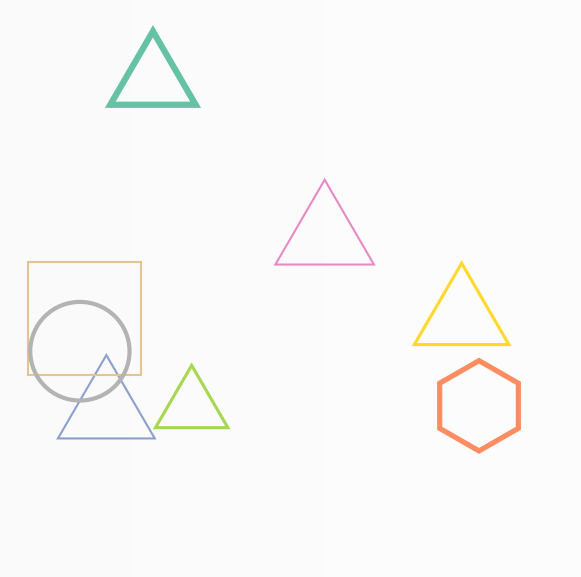[{"shape": "triangle", "thickness": 3, "radius": 0.42, "center": [0.263, 0.86]}, {"shape": "hexagon", "thickness": 2.5, "radius": 0.39, "center": [0.824, 0.296]}, {"shape": "triangle", "thickness": 1, "radius": 0.48, "center": [0.183, 0.288]}, {"shape": "triangle", "thickness": 1, "radius": 0.49, "center": [0.559, 0.59]}, {"shape": "triangle", "thickness": 1.5, "radius": 0.36, "center": [0.33, 0.295]}, {"shape": "triangle", "thickness": 1.5, "radius": 0.47, "center": [0.794, 0.449]}, {"shape": "square", "thickness": 1, "radius": 0.49, "center": [0.146, 0.448]}, {"shape": "circle", "thickness": 2, "radius": 0.43, "center": [0.137, 0.391]}]